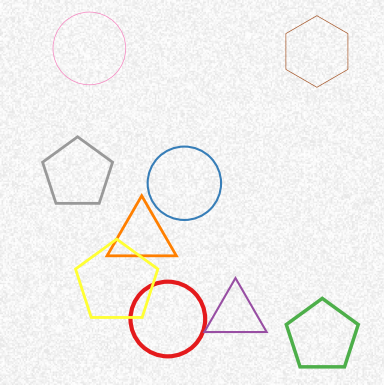[{"shape": "circle", "thickness": 3, "radius": 0.48, "center": [0.436, 0.171]}, {"shape": "circle", "thickness": 1.5, "radius": 0.48, "center": [0.479, 0.524]}, {"shape": "pentagon", "thickness": 2.5, "radius": 0.49, "center": [0.837, 0.127]}, {"shape": "triangle", "thickness": 1.5, "radius": 0.47, "center": [0.612, 0.184]}, {"shape": "triangle", "thickness": 2, "radius": 0.52, "center": [0.368, 0.388]}, {"shape": "pentagon", "thickness": 2, "radius": 0.56, "center": [0.303, 0.266]}, {"shape": "hexagon", "thickness": 0.5, "radius": 0.47, "center": [0.823, 0.866]}, {"shape": "circle", "thickness": 0.5, "radius": 0.47, "center": [0.232, 0.874]}, {"shape": "pentagon", "thickness": 2, "radius": 0.48, "center": [0.202, 0.549]}]